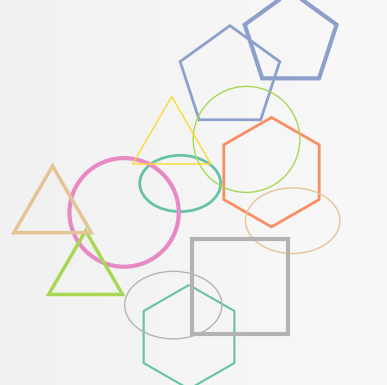[{"shape": "hexagon", "thickness": 1.5, "radius": 0.68, "center": [0.488, 0.125]}, {"shape": "oval", "thickness": 2, "radius": 0.52, "center": [0.465, 0.523]}, {"shape": "hexagon", "thickness": 2, "radius": 0.71, "center": [0.701, 0.553]}, {"shape": "pentagon", "thickness": 3, "radius": 0.62, "center": [0.75, 0.897]}, {"shape": "pentagon", "thickness": 2, "radius": 0.68, "center": [0.593, 0.798]}, {"shape": "circle", "thickness": 3, "radius": 0.71, "center": [0.32, 0.448]}, {"shape": "circle", "thickness": 1, "radius": 0.69, "center": [0.636, 0.638]}, {"shape": "triangle", "thickness": 2.5, "radius": 0.55, "center": [0.221, 0.29]}, {"shape": "triangle", "thickness": 1, "radius": 0.58, "center": [0.443, 0.633]}, {"shape": "oval", "thickness": 1, "radius": 0.61, "center": [0.755, 0.427]}, {"shape": "triangle", "thickness": 2.5, "radius": 0.58, "center": [0.136, 0.453]}, {"shape": "square", "thickness": 3, "radius": 0.62, "center": [0.619, 0.256]}, {"shape": "oval", "thickness": 1, "radius": 0.63, "center": [0.447, 0.207]}]